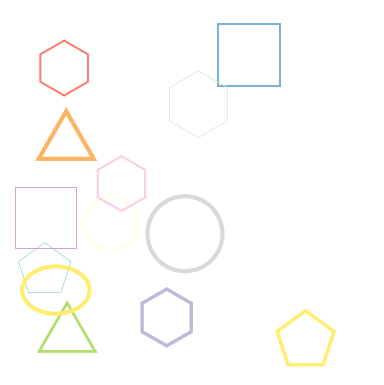[{"shape": "pentagon", "thickness": 0.5, "radius": 0.36, "center": [0.116, 0.298]}, {"shape": "circle", "thickness": 0.5, "radius": 0.35, "center": [0.289, 0.42]}, {"shape": "hexagon", "thickness": 2.5, "radius": 0.37, "center": [0.433, 0.175]}, {"shape": "hexagon", "thickness": 1.5, "radius": 0.36, "center": [0.167, 0.823]}, {"shape": "square", "thickness": 1.5, "radius": 0.4, "center": [0.647, 0.857]}, {"shape": "triangle", "thickness": 3, "radius": 0.41, "center": [0.172, 0.629]}, {"shape": "triangle", "thickness": 2, "radius": 0.42, "center": [0.174, 0.129]}, {"shape": "hexagon", "thickness": 1.5, "radius": 0.36, "center": [0.315, 0.523]}, {"shape": "circle", "thickness": 3, "radius": 0.49, "center": [0.48, 0.393]}, {"shape": "square", "thickness": 0.5, "radius": 0.39, "center": [0.118, 0.435]}, {"shape": "hexagon", "thickness": 0.5, "radius": 0.43, "center": [0.515, 0.729]}, {"shape": "pentagon", "thickness": 2.5, "radius": 0.39, "center": [0.794, 0.115]}, {"shape": "oval", "thickness": 3, "radius": 0.44, "center": [0.145, 0.246]}]